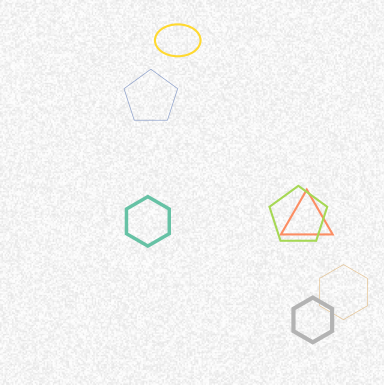[{"shape": "hexagon", "thickness": 2.5, "radius": 0.32, "center": [0.384, 0.425]}, {"shape": "triangle", "thickness": 1.5, "radius": 0.39, "center": [0.797, 0.43]}, {"shape": "pentagon", "thickness": 0.5, "radius": 0.37, "center": [0.392, 0.747]}, {"shape": "pentagon", "thickness": 1.5, "radius": 0.39, "center": [0.775, 0.438]}, {"shape": "oval", "thickness": 1.5, "radius": 0.3, "center": [0.462, 0.895]}, {"shape": "hexagon", "thickness": 0.5, "radius": 0.36, "center": [0.892, 0.241]}, {"shape": "hexagon", "thickness": 3, "radius": 0.29, "center": [0.812, 0.169]}]